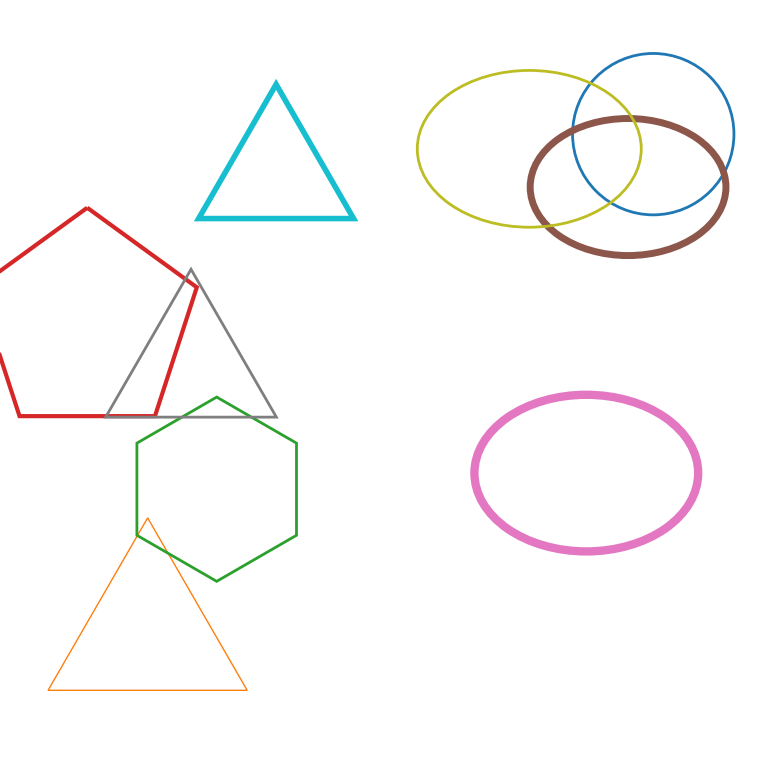[{"shape": "circle", "thickness": 1, "radius": 0.52, "center": [0.848, 0.826]}, {"shape": "triangle", "thickness": 0.5, "radius": 0.75, "center": [0.192, 0.178]}, {"shape": "hexagon", "thickness": 1, "radius": 0.6, "center": [0.281, 0.365]}, {"shape": "pentagon", "thickness": 1.5, "radius": 0.75, "center": [0.113, 0.581]}, {"shape": "oval", "thickness": 2.5, "radius": 0.64, "center": [0.816, 0.757]}, {"shape": "oval", "thickness": 3, "radius": 0.73, "center": [0.761, 0.386]}, {"shape": "triangle", "thickness": 1, "radius": 0.64, "center": [0.248, 0.522]}, {"shape": "oval", "thickness": 1, "radius": 0.73, "center": [0.687, 0.807]}, {"shape": "triangle", "thickness": 2, "radius": 0.58, "center": [0.359, 0.774]}]